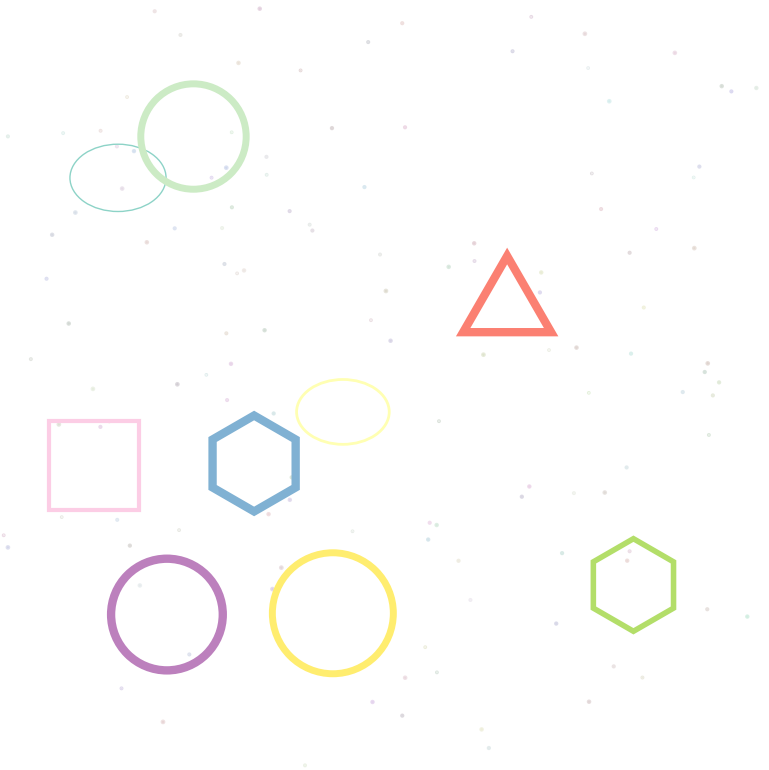[{"shape": "oval", "thickness": 0.5, "radius": 0.31, "center": [0.153, 0.769]}, {"shape": "oval", "thickness": 1, "radius": 0.3, "center": [0.445, 0.465]}, {"shape": "triangle", "thickness": 3, "radius": 0.33, "center": [0.659, 0.602]}, {"shape": "hexagon", "thickness": 3, "radius": 0.31, "center": [0.33, 0.398]}, {"shape": "hexagon", "thickness": 2, "radius": 0.3, "center": [0.823, 0.24]}, {"shape": "square", "thickness": 1.5, "radius": 0.29, "center": [0.122, 0.396]}, {"shape": "circle", "thickness": 3, "radius": 0.36, "center": [0.217, 0.202]}, {"shape": "circle", "thickness": 2.5, "radius": 0.34, "center": [0.251, 0.823]}, {"shape": "circle", "thickness": 2.5, "radius": 0.39, "center": [0.432, 0.204]}]